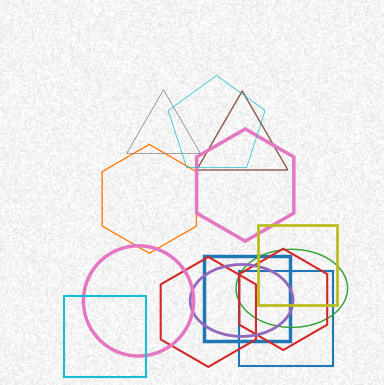[{"shape": "square", "thickness": 1.5, "radius": 0.62, "center": [0.743, 0.173]}, {"shape": "square", "thickness": 2.5, "radius": 0.55, "center": [0.642, 0.224]}, {"shape": "hexagon", "thickness": 1, "radius": 0.71, "center": [0.388, 0.484]}, {"shape": "oval", "thickness": 1, "radius": 0.72, "center": [0.758, 0.251]}, {"shape": "hexagon", "thickness": 1.5, "radius": 0.66, "center": [0.736, 0.222]}, {"shape": "hexagon", "thickness": 1.5, "radius": 0.71, "center": [0.541, 0.19]}, {"shape": "oval", "thickness": 2, "radius": 0.67, "center": [0.628, 0.22]}, {"shape": "triangle", "thickness": 1, "radius": 0.68, "center": [0.629, 0.627]}, {"shape": "circle", "thickness": 2.5, "radius": 0.72, "center": [0.36, 0.218]}, {"shape": "hexagon", "thickness": 2.5, "radius": 0.73, "center": [0.637, 0.519]}, {"shape": "triangle", "thickness": 0.5, "radius": 0.55, "center": [0.425, 0.656]}, {"shape": "square", "thickness": 2, "radius": 0.52, "center": [0.773, 0.311]}, {"shape": "square", "thickness": 1.5, "radius": 0.53, "center": [0.273, 0.126]}, {"shape": "pentagon", "thickness": 0.5, "radius": 0.66, "center": [0.563, 0.672]}]